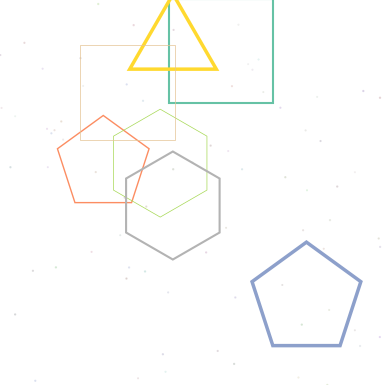[{"shape": "square", "thickness": 1.5, "radius": 0.67, "center": [0.574, 0.867]}, {"shape": "pentagon", "thickness": 1, "radius": 0.63, "center": [0.268, 0.575]}, {"shape": "pentagon", "thickness": 2.5, "radius": 0.74, "center": [0.796, 0.222]}, {"shape": "hexagon", "thickness": 0.5, "radius": 0.7, "center": [0.416, 0.576]}, {"shape": "triangle", "thickness": 2.5, "radius": 0.65, "center": [0.449, 0.885]}, {"shape": "square", "thickness": 0.5, "radius": 0.62, "center": [0.331, 0.759]}, {"shape": "hexagon", "thickness": 1.5, "radius": 0.7, "center": [0.449, 0.466]}]